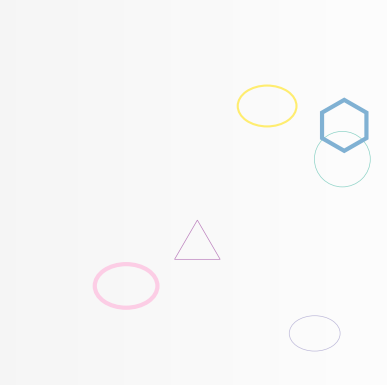[{"shape": "circle", "thickness": 0.5, "radius": 0.36, "center": [0.883, 0.587]}, {"shape": "oval", "thickness": 0.5, "radius": 0.33, "center": [0.812, 0.134]}, {"shape": "hexagon", "thickness": 3, "radius": 0.33, "center": [0.888, 0.674]}, {"shape": "oval", "thickness": 3, "radius": 0.4, "center": [0.325, 0.257]}, {"shape": "triangle", "thickness": 0.5, "radius": 0.34, "center": [0.509, 0.36]}, {"shape": "oval", "thickness": 1.5, "radius": 0.38, "center": [0.689, 0.725]}]